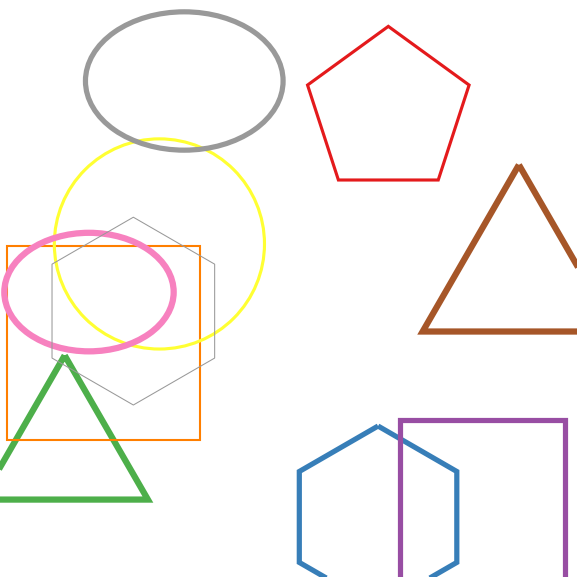[{"shape": "pentagon", "thickness": 1.5, "radius": 0.74, "center": [0.672, 0.806]}, {"shape": "hexagon", "thickness": 2.5, "radius": 0.79, "center": [0.655, 0.104]}, {"shape": "triangle", "thickness": 3, "radius": 0.83, "center": [0.112, 0.217]}, {"shape": "square", "thickness": 2.5, "radius": 0.71, "center": [0.836, 0.128]}, {"shape": "square", "thickness": 1, "radius": 0.84, "center": [0.179, 0.405]}, {"shape": "circle", "thickness": 1.5, "radius": 0.91, "center": [0.276, 0.577]}, {"shape": "triangle", "thickness": 3, "radius": 0.96, "center": [0.899, 0.521]}, {"shape": "oval", "thickness": 3, "radius": 0.73, "center": [0.154, 0.493]}, {"shape": "hexagon", "thickness": 0.5, "radius": 0.81, "center": [0.231, 0.46]}, {"shape": "oval", "thickness": 2.5, "radius": 0.86, "center": [0.319, 0.859]}]